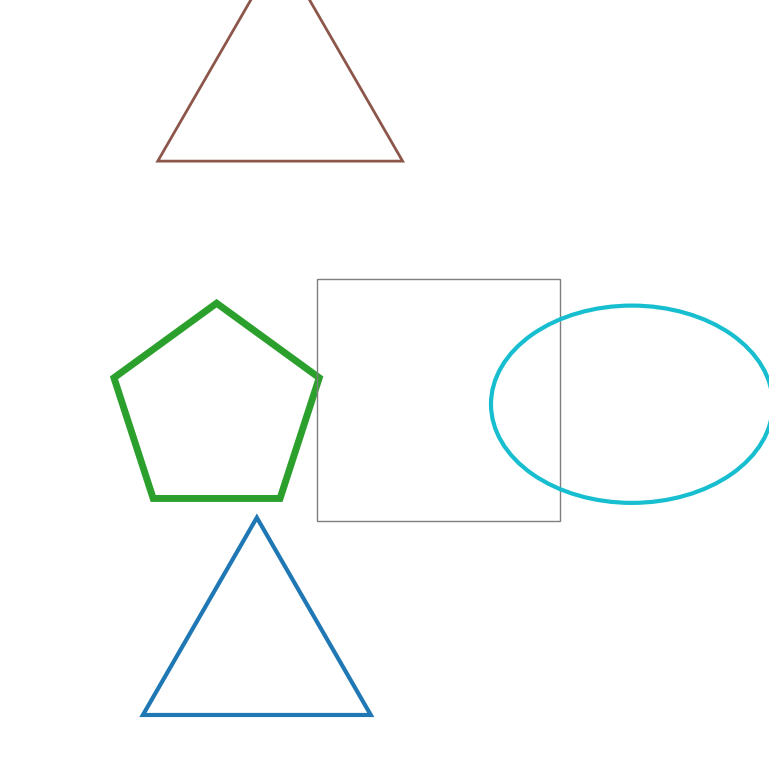[{"shape": "triangle", "thickness": 1.5, "radius": 0.85, "center": [0.334, 0.157]}, {"shape": "pentagon", "thickness": 2.5, "radius": 0.7, "center": [0.281, 0.466]}, {"shape": "triangle", "thickness": 1, "radius": 0.92, "center": [0.364, 0.883]}, {"shape": "square", "thickness": 0.5, "radius": 0.79, "center": [0.569, 0.481]}, {"shape": "oval", "thickness": 1.5, "radius": 0.92, "center": [0.821, 0.475]}]